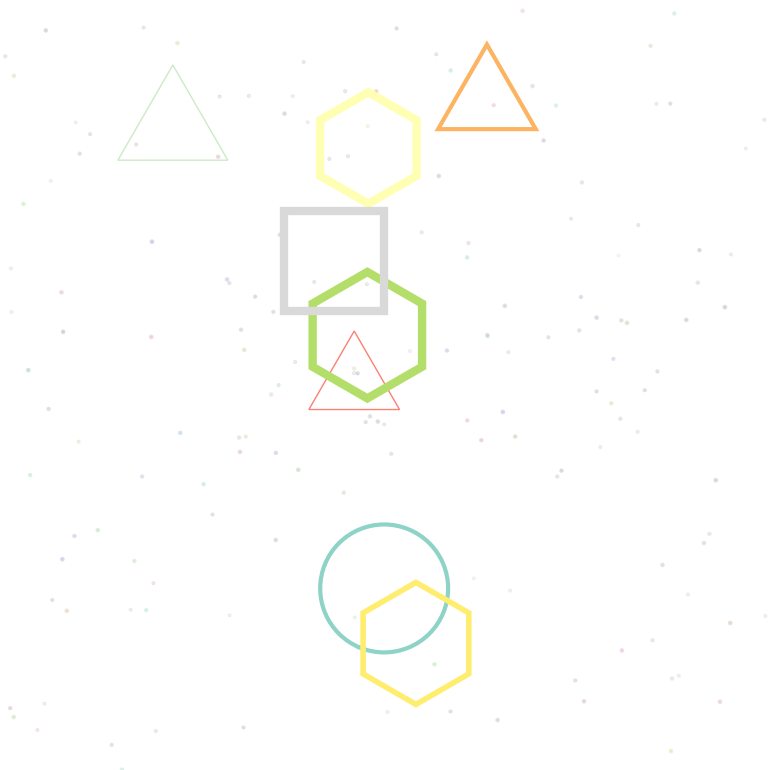[{"shape": "circle", "thickness": 1.5, "radius": 0.42, "center": [0.499, 0.236]}, {"shape": "hexagon", "thickness": 3, "radius": 0.36, "center": [0.478, 0.808]}, {"shape": "triangle", "thickness": 0.5, "radius": 0.34, "center": [0.46, 0.502]}, {"shape": "triangle", "thickness": 1.5, "radius": 0.37, "center": [0.632, 0.869]}, {"shape": "hexagon", "thickness": 3, "radius": 0.41, "center": [0.477, 0.565]}, {"shape": "square", "thickness": 3, "radius": 0.32, "center": [0.434, 0.661]}, {"shape": "triangle", "thickness": 0.5, "radius": 0.41, "center": [0.224, 0.833]}, {"shape": "hexagon", "thickness": 2, "radius": 0.4, "center": [0.54, 0.164]}]